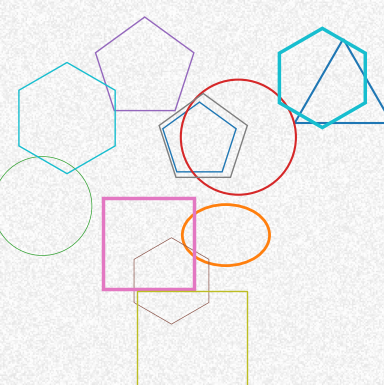[{"shape": "triangle", "thickness": 1.5, "radius": 0.73, "center": [0.892, 0.753]}, {"shape": "pentagon", "thickness": 1, "radius": 0.5, "center": [0.518, 0.635]}, {"shape": "oval", "thickness": 2, "radius": 0.57, "center": [0.587, 0.389]}, {"shape": "circle", "thickness": 0.5, "radius": 0.64, "center": [0.11, 0.465]}, {"shape": "circle", "thickness": 1.5, "radius": 0.75, "center": [0.619, 0.644]}, {"shape": "pentagon", "thickness": 1, "radius": 0.67, "center": [0.376, 0.821]}, {"shape": "hexagon", "thickness": 0.5, "radius": 0.56, "center": [0.445, 0.27]}, {"shape": "square", "thickness": 2.5, "radius": 0.59, "center": [0.386, 0.367]}, {"shape": "pentagon", "thickness": 1, "radius": 0.6, "center": [0.528, 0.637]}, {"shape": "square", "thickness": 1, "radius": 0.72, "center": [0.499, 0.101]}, {"shape": "hexagon", "thickness": 1, "radius": 0.72, "center": [0.174, 0.693]}, {"shape": "hexagon", "thickness": 2.5, "radius": 0.64, "center": [0.837, 0.797]}]